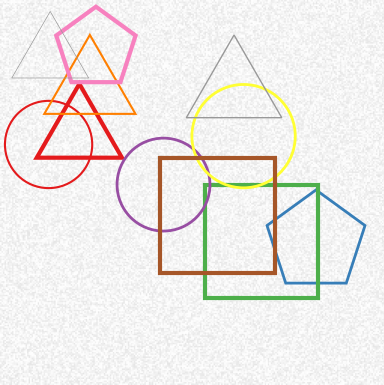[{"shape": "circle", "thickness": 1.5, "radius": 0.57, "center": [0.126, 0.625]}, {"shape": "triangle", "thickness": 3, "radius": 0.64, "center": [0.206, 0.654]}, {"shape": "pentagon", "thickness": 2, "radius": 0.67, "center": [0.821, 0.373]}, {"shape": "square", "thickness": 3, "radius": 0.73, "center": [0.679, 0.372]}, {"shape": "circle", "thickness": 2, "radius": 0.6, "center": [0.425, 0.521]}, {"shape": "triangle", "thickness": 1.5, "radius": 0.68, "center": [0.233, 0.773]}, {"shape": "circle", "thickness": 2, "radius": 0.67, "center": [0.633, 0.646]}, {"shape": "square", "thickness": 3, "radius": 0.75, "center": [0.564, 0.441]}, {"shape": "pentagon", "thickness": 3, "radius": 0.54, "center": [0.249, 0.874]}, {"shape": "triangle", "thickness": 1, "radius": 0.72, "center": [0.608, 0.766]}, {"shape": "triangle", "thickness": 0.5, "radius": 0.58, "center": [0.13, 0.855]}]